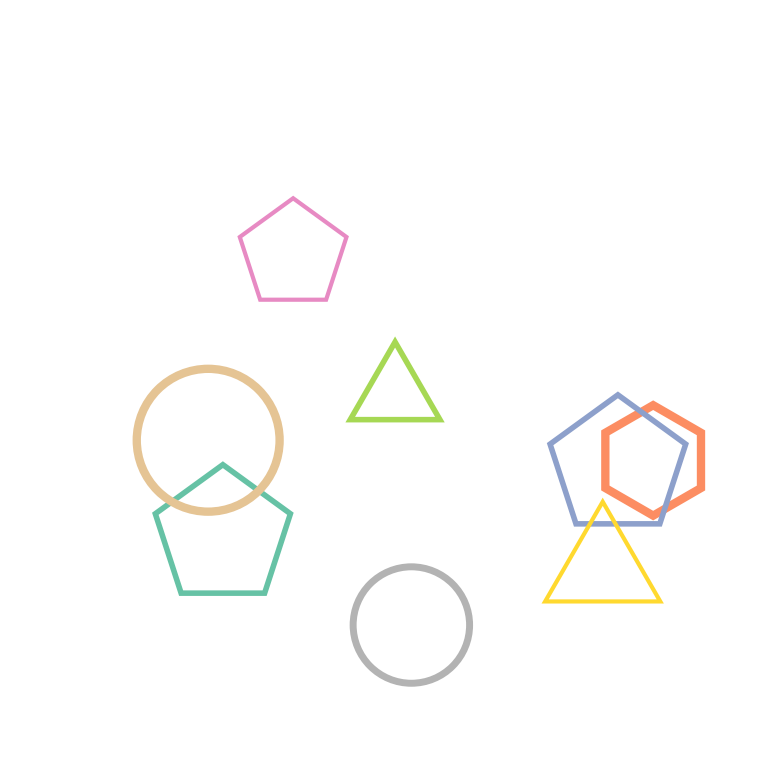[{"shape": "pentagon", "thickness": 2, "radius": 0.46, "center": [0.289, 0.304]}, {"shape": "hexagon", "thickness": 3, "radius": 0.36, "center": [0.848, 0.402]}, {"shape": "pentagon", "thickness": 2, "radius": 0.46, "center": [0.802, 0.395]}, {"shape": "pentagon", "thickness": 1.5, "radius": 0.36, "center": [0.381, 0.67]}, {"shape": "triangle", "thickness": 2, "radius": 0.34, "center": [0.513, 0.489]}, {"shape": "triangle", "thickness": 1.5, "radius": 0.43, "center": [0.783, 0.262]}, {"shape": "circle", "thickness": 3, "radius": 0.46, "center": [0.27, 0.428]}, {"shape": "circle", "thickness": 2.5, "radius": 0.38, "center": [0.534, 0.188]}]